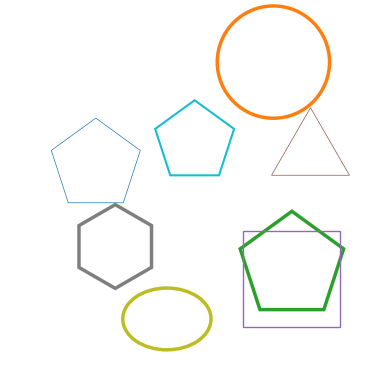[{"shape": "pentagon", "thickness": 0.5, "radius": 0.61, "center": [0.249, 0.572]}, {"shape": "circle", "thickness": 2.5, "radius": 0.73, "center": [0.71, 0.839]}, {"shape": "pentagon", "thickness": 2.5, "radius": 0.71, "center": [0.758, 0.31]}, {"shape": "square", "thickness": 1, "radius": 0.63, "center": [0.757, 0.275]}, {"shape": "triangle", "thickness": 0.5, "radius": 0.58, "center": [0.806, 0.603]}, {"shape": "hexagon", "thickness": 2.5, "radius": 0.54, "center": [0.299, 0.36]}, {"shape": "oval", "thickness": 2.5, "radius": 0.57, "center": [0.434, 0.172]}, {"shape": "pentagon", "thickness": 1.5, "radius": 0.54, "center": [0.506, 0.632]}]